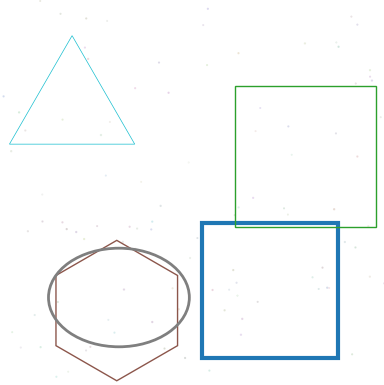[{"shape": "square", "thickness": 3, "radius": 0.88, "center": [0.701, 0.245]}, {"shape": "square", "thickness": 1, "radius": 0.91, "center": [0.794, 0.594]}, {"shape": "hexagon", "thickness": 1, "radius": 0.91, "center": [0.303, 0.193]}, {"shape": "oval", "thickness": 2, "radius": 0.91, "center": [0.309, 0.227]}, {"shape": "triangle", "thickness": 0.5, "radius": 0.94, "center": [0.187, 0.72]}]